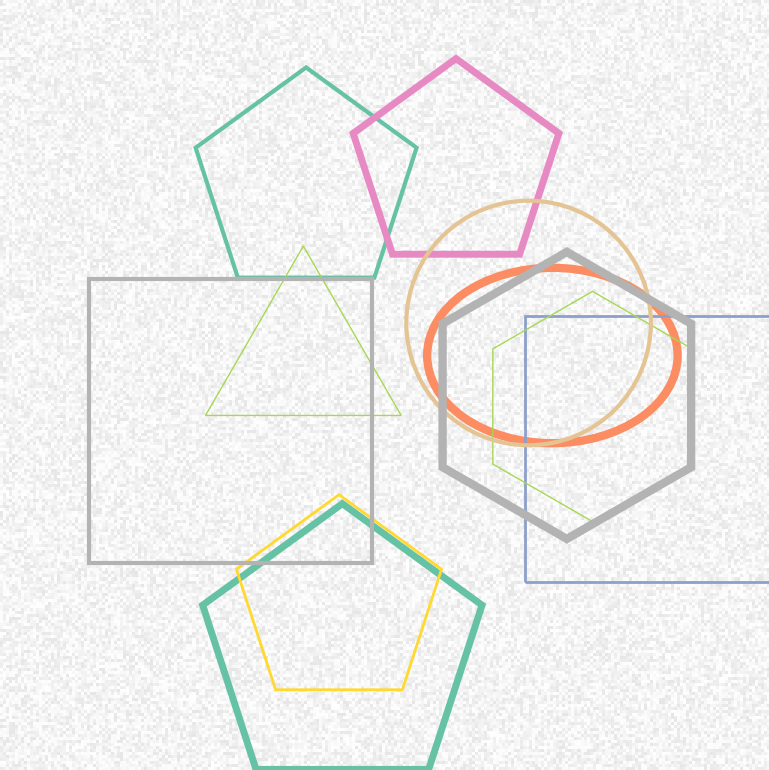[{"shape": "pentagon", "thickness": 1.5, "radius": 0.75, "center": [0.398, 0.761]}, {"shape": "pentagon", "thickness": 2.5, "radius": 0.95, "center": [0.445, 0.155]}, {"shape": "oval", "thickness": 3, "radius": 0.81, "center": [0.717, 0.538]}, {"shape": "square", "thickness": 1, "radius": 0.86, "center": [0.854, 0.417]}, {"shape": "pentagon", "thickness": 2.5, "radius": 0.7, "center": [0.592, 0.783]}, {"shape": "triangle", "thickness": 0.5, "radius": 0.73, "center": [0.394, 0.534]}, {"shape": "hexagon", "thickness": 0.5, "radius": 0.75, "center": [0.77, 0.472]}, {"shape": "pentagon", "thickness": 1, "radius": 0.7, "center": [0.44, 0.218]}, {"shape": "circle", "thickness": 1.5, "radius": 0.79, "center": [0.686, 0.581]}, {"shape": "hexagon", "thickness": 3, "radius": 0.93, "center": [0.736, 0.486]}, {"shape": "square", "thickness": 1.5, "radius": 0.92, "center": [0.299, 0.453]}]